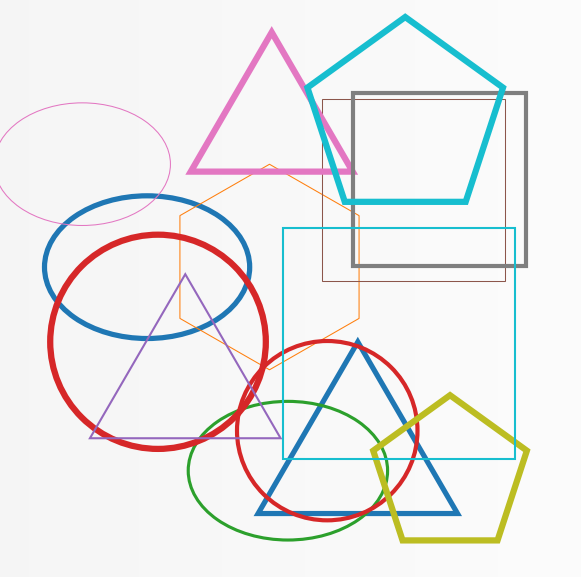[{"shape": "triangle", "thickness": 2.5, "radius": 0.99, "center": [0.616, 0.209]}, {"shape": "oval", "thickness": 2.5, "radius": 0.88, "center": [0.253, 0.537]}, {"shape": "hexagon", "thickness": 0.5, "radius": 0.89, "center": [0.464, 0.537]}, {"shape": "oval", "thickness": 1.5, "radius": 0.86, "center": [0.495, 0.184]}, {"shape": "circle", "thickness": 3, "radius": 0.93, "center": [0.272, 0.407]}, {"shape": "circle", "thickness": 2, "radius": 0.78, "center": [0.563, 0.253]}, {"shape": "triangle", "thickness": 1, "radius": 0.95, "center": [0.319, 0.335]}, {"shape": "square", "thickness": 0.5, "radius": 0.79, "center": [0.711, 0.67]}, {"shape": "oval", "thickness": 0.5, "radius": 0.76, "center": [0.142, 0.715]}, {"shape": "triangle", "thickness": 3, "radius": 0.8, "center": [0.467, 0.782]}, {"shape": "square", "thickness": 2, "radius": 0.75, "center": [0.756, 0.689]}, {"shape": "pentagon", "thickness": 3, "radius": 0.69, "center": [0.774, 0.176]}, {"shape": "square", "thickness": 1, "radius": 1.0, "center": [0.686, 0.405]}, {"shape": "pentagon", "thickness": 3, "radius": 0.88, "center": [0.697, 0.793]}]